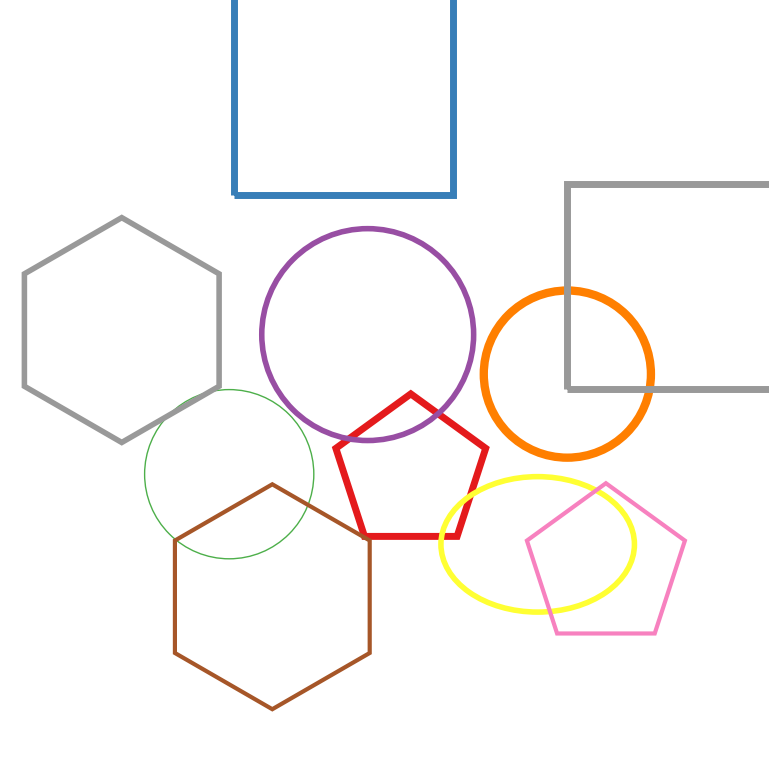[{"shape": "pentagon", "thickness": 2.5, "radius": 0.51, "center": [0.534, 0.386]}, {"shape": "square", "thickness": 2.5, "radius": 0.71, "center": [0.446, 0.89]}, {"shape": "circle", "thickness": 0.5, "radius": 0.55, "center": [0.298, 0.384]}, {"shape": "circle", "thickness": 2, "radius": 0.69, "center": [0.478, 0.565]}, {"shape": "circle", "thickness": 3, "radius": 0.54, "center": [0.737, 0.514]}, {"shape": "oval", "thickness": 2, "radius": 0.63, "center": [0.698, 0.293]}, {"shape": "hexagon", "thickness": 1.5, "radius": 0.73, "center": [0.354, 0.225]}, {"shape": "pentagon", "thickness": 1.5, "radius": 0.54, "center": [0.787, 0.265]}, {"shape": "hexagon", "thickness": 2, "radius": 0.73, "center": [0.158, 0.571]}, {"shape": "square", "thickness": 2.5, "radius": 0.67, "center": [0.869, 0.628]}]